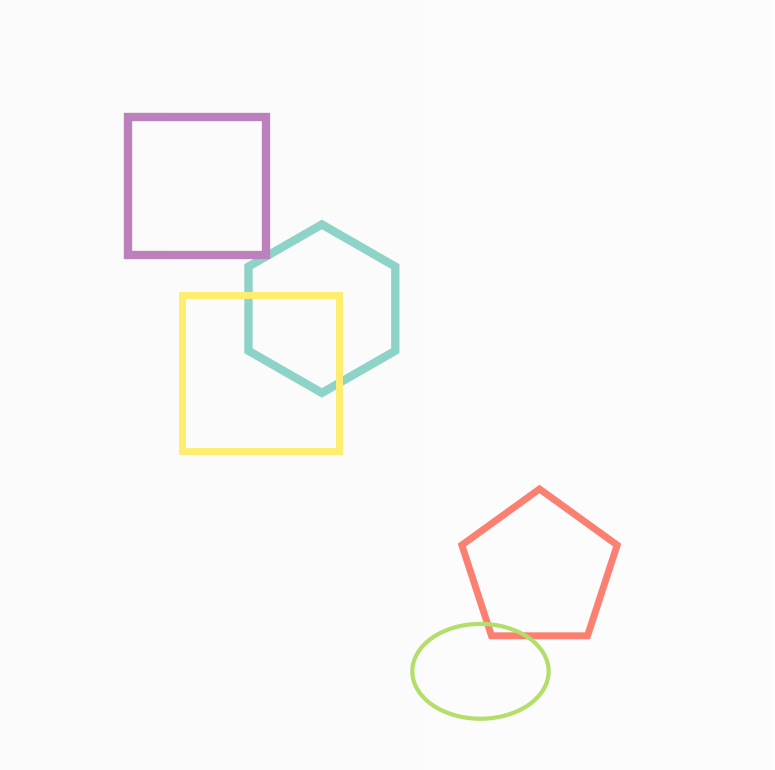[{"shape": "hexagon", "thickness": 3, "radius": 0.55, "center": [0.415, 0.599]}, {"shape": "pentagon", "thickness": 2.5, "radius": 0.53, "center": [0.696, 0.26]}, {"shape": "oval", "thickness": 1.5, "radius": 0.44, "center": [0.62, 0.128]}, {"shape": "square", "thickness": 3, "radius": 0.45, "center": [0.255, 0.758]}, {"shape": "square", "thickness": 2.5, "radius": 0.51, "center": [0.336, 0.516]}]